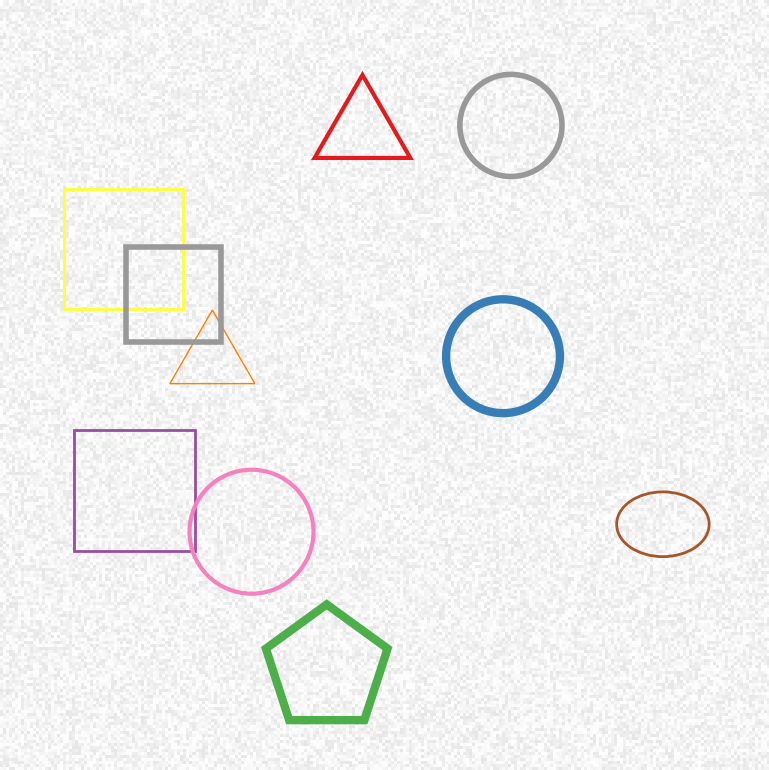[{"shape": "triangle", "thickness": 1.5, "radius": 0.36, "center": [0.471, 0.831]}, {"shape": "circle", "thickness": 3, "radius": 0.37, "center": [0.653, 0.537]}, {"shape": "pentagon", "thickness": 3, "radius": 0.42, "center": [0.424, 0.132]}, {"shape": "square", "thickness": 1, "radius": 0.39, "center": [0.174, 0.363]}, {"shape": "triangle", "thickness": 0.5, "radius": 0.32, "center": [0.276, 0.534]}, {"shape": "square", "thickness": 1, "radius": 0.39, "center": [0.16, 0.677]}, {"shape": "oval", "thickness": 1, "radius": 0.3, "center": [0.861, 0.319]}, {"shape": "circle", "thickness": 1.5, "radius": 0.4, "center": [0.327, 0.309]}, {"shape": "square", "thickness": 2, "radius": 0.31, "center": [0.226, 0.618]}, {"shape": "circle", "thickness": 2, "radius": 0.33, "center": [0.664, 0.837]}]